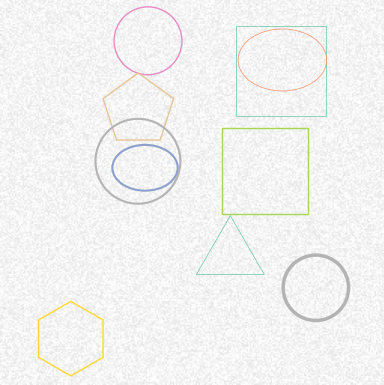[{"shape": "triangle", "thickness": 0.5, "radius": 0.51, "center": [0.598, 0.338]}, {"shape": "square", "thickness": 0.5, "radius": 0.58, "center": [0.73, 0.816]}, {"shape": "oval", "thickness": 0.5, "radius": 0.57, "center": [0.733, 0.844]}, {"shape": "oval", "thickness": 1.5, "radius": 0.42, "center": [0.377, 0.564]}, {"shape": "circle", "thickness": 1, "radius": 0.44, "center": [0.384, 0.894]}, {"shape": "square", "thickness": 1, "radius": 0.56, "center": [0.689, 0.555]}, {"shape": "hexagon", "thickness": 1, "radius": 0.48, "center": [0.184, 0.12]}, {"shape": "pentagon", "thickness": 1, "radius": 0.48, "center": [0.359, 0.714]}, {"shape": "circle", "thickness": 1.5, "radius": 0.55, "center": [0.358, 0.581]}, {"shape": "circle", "thickness": 2.5, "radius": 0.42, "center": [0.82, 0.252]}]